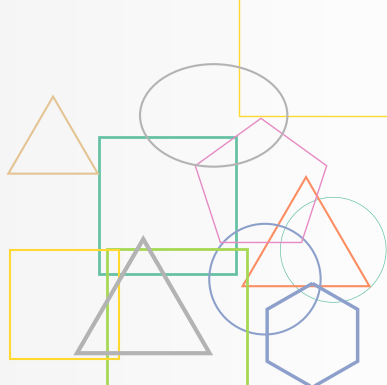[{"shape": "square", "thickness": 2, "radius": 0.89, "center": [0.432, 0.466]}, {"shape": "circle", "thickness": 0.5, "radius": 0.68, "center": [0.86, 0.351]}, {"shape": "triangle", "thickness": 1.5, "radius": 0.94, "center": [0.79, 0.351]}, {"shape": "circle", "thickness": 1.5, "radius": 0.72, "center": [0.684, 0.275]}, {"shape": "hexagon", "thickness": 2.5, "radius": 0.67, "center": [0.806, 0.129]}, {"shape": "pentagon", "thickness": 1, "radius": 0.89, "center": [0.674, 0.514]}, {"shape": "square", "thickness": 2, "radius": 0.9, "center": [0.457, 0.174]}, {"shape": "square", "thickness": 1.5, "radius": 0.7, "center": [0.167, 0.209]}, {"shape": "square", "thickness": 1, "radius": 0.97, "center": [0.81, 0.892]}, {"shape": "triangle", "thickness": 1.5, "radius": 0.67, "center": [0.137, 0.616]}, {"shape": "triangle", "thickness": 3, "radius": 0.99, "center": [0.37, 0.181]}, {"shape": "oval", "thickness": 1.5, "radius": 0.95, "center": [0.551, 0.7]}]